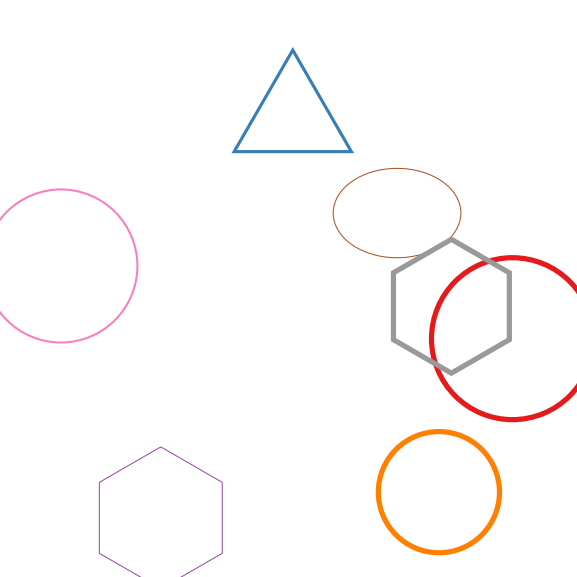[{"shape": "circle", "thickness": 2.5, "radius": 0.7, "center": [0.887, 0.413]}, {"shape": "triangle", "thickness": 1.5, "radius": 0.59, "center": [0.507, 0.795]}, {"shape": "hexagon", "thickness": 0.5, "radius": 0.61, "center": [0.278, 0.102]}, {"shape": "circle", "thickness": 2.5, "radius": 0.52, "center": [0.76, 0.147]}, {"shape": "oval", "thickness": 0.5, "radius": 0.55, "center": [0.688, 0.63]}, {"shape": "circle", "thickness": 1, "radius": 0.66, "center": [0.105, 0.539]}, {"shape": "hexagon", "thickness": 2.5, "radius": 0.58, "center": [0.782, 0.469]}]